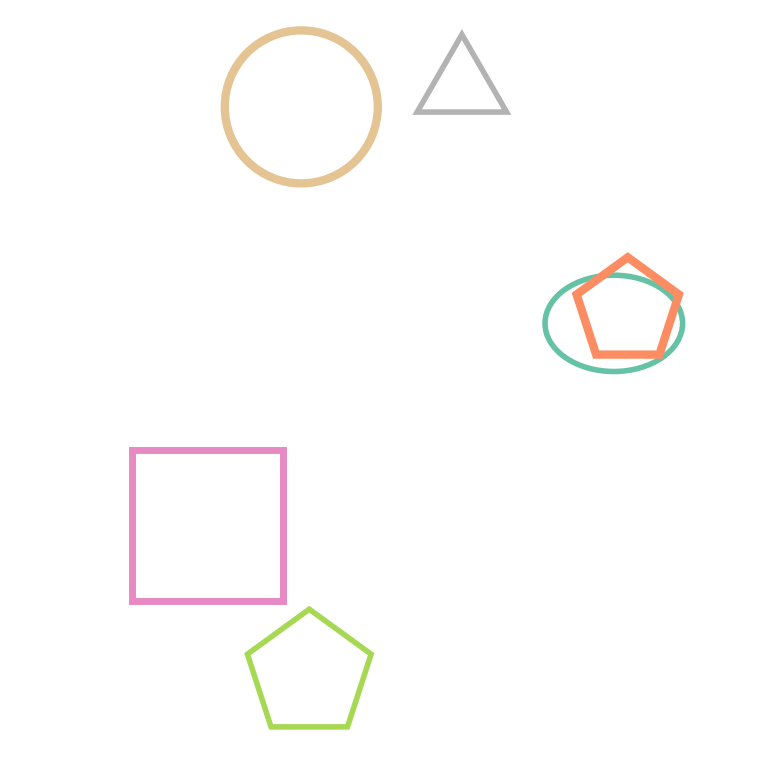[{"shape": "oval", "thickness": 2, "radius": 0.45, "center": [0.797, 0.58]}, {"shape": "pentagon", "thickness": 3, "radius": 0.35, "center": [0.815, 0.596]}, {"shape": "square", "thickness": 2.5, "radius": 0.49, "center": [0.269, 0.317]}, {"shape": "pentagon", "thickness": 2, "radius": 0.42, "center": [0.402, 0.124]}, {"shape": "circle", "thickness": 3, "radius": 0.5, "center": [0.391, 0.861]}, {"shape": "triangle", "thickness": 2, "radius": 0.34, "center": [0.6, 0.888]}]